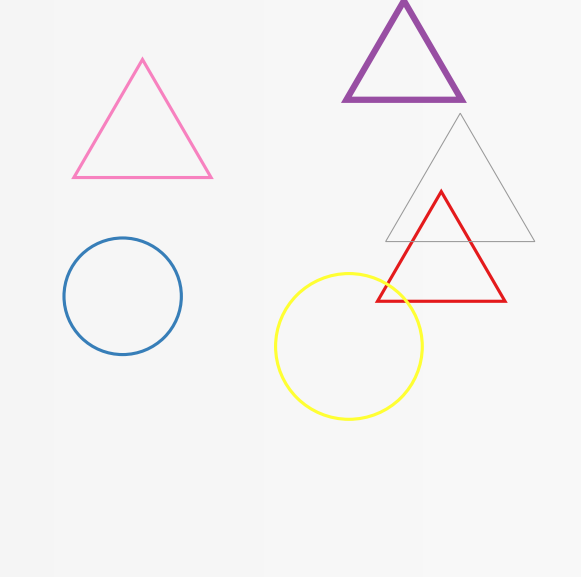[{"shape": "triangle", "thickness": 1.5, "radius": 0.63, "center": [0.759, 0.541]}, {"shape": "circle", "thickness": 1.5, "radius": 0.5, "center": [0.211, 0.486]}, {"shape": "triangle", "thickness": 3, "radius": 0.57, "center": [0.695, 0.884]}, {"shape": "circle", "thickness": 1.5, "radius": 0.63, "center": [0.6, 0.399]}, {"shape": "triangle", "thickness": 1.5, "radius": 0.68, "center": [0.245, 0.76]}, {"shape": "triangle", "thickness": 0.5, "radius": 0.74, "center": [0.792, 0.655]}]